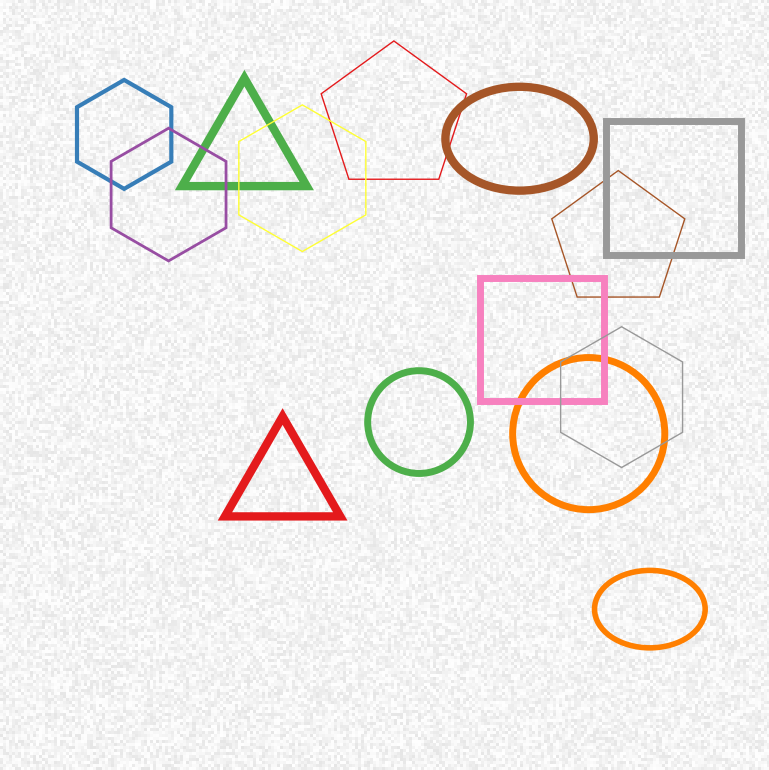[{"shape": "triangle", "thickness": 3, "radius": 0.43, "center": [0.367, 0.373]}, {"shape": "pentagon", "thickness": 0.5, "radius": 0.5, "center": [0.511, 0.848]}, {"shape": "hexagon", "thickness": 1.5, "radius": 0.35, "center": [0.161, 0.825]}, {"shape": "triangle", "thickness": 3, "radius": 0.47, "center": [0.317, 0.805]}, {"shape": "circle", "thickness": 2.5, "radius": 0.33, "center": [0.544, 0.452]}, {"shape": "hexagon", "thickness": 1, "radius": 0.43, "center": [0.219, 0.747]}, {"shape": "circle", "thickness": 2.5, "radius": 0.49, "center": [0.765, 0.437]}, {"shape": "oval", "thickness": 2, "radius": 0.36, "center": [0.844, 0.209]}, {"shape": "hexagon", "thickness": 0.5, "radius": 0.48, "center": [0.393, 0.769]}, {"shape": "oval", "thickness": 3, "radius": 0.48, "center": [0.675, 0.82]}, {"shape": "pentagon", "thickness": 0.5, "radius": 0.45, "center": [0.803, 0.688]}, {"shape": "square", "thickness": 2.5, "radius": 0.4, "center": [0.704, 0.559]}, {"shape": "hexagon", "thickness": 0.5, "radius": 0.46, "center": [0.807, 0.484]}, {"shape": "square", "thickness": 2.5, "radius": 0.44, "center": [0.875, 0.756]}]